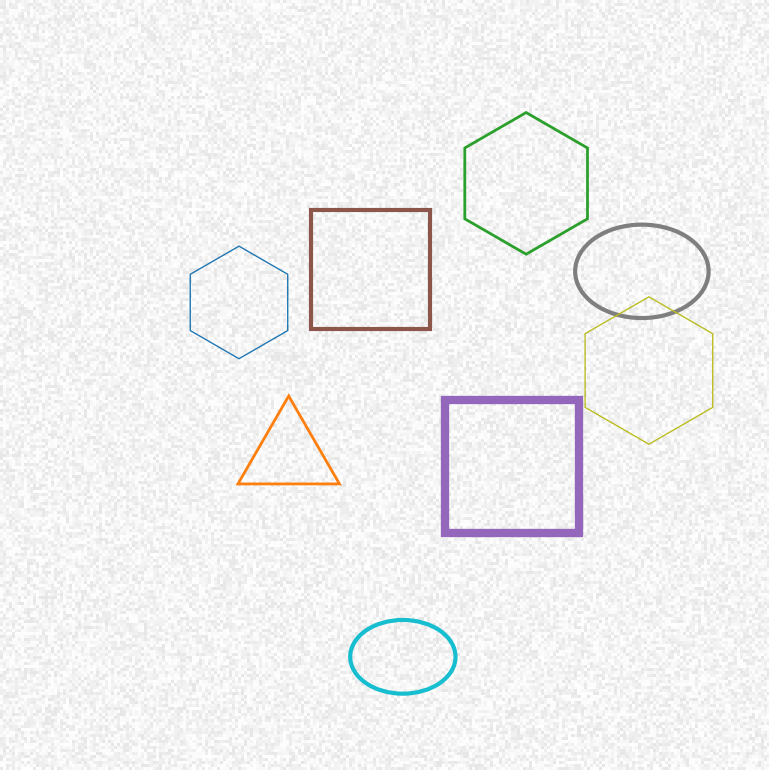[{"shape": "hexagon", "thickness": 0.5, "radius": 0.37, "center": [0.31, 0.607]}, {"shape": "triangle", "thickness": 1, "radius": 0.38, "center": [0.375, 0.41]}, {"shape": "hexagon", "thickness": 1, "radius": 0.46, "center": [0.683, 0.762]}, {"shape": "square", "thickness": 3, "radius": 0.43, "center": [0.665, 0.394]}, {"shape": "square", "thickness": 1.5, "radius": 0.39, "center": [0.481, 0.65]}, {"shape": "oval", "thickness": 1.5, "radius": 0.43, "center": [0.834, 0.648]}, {"shape": "hexagon", "thickness": 0.5, "radius": 0.48, "center": [0.843, 0.519]}, {"shape": "oval", "thickness": 1.5, "radius": 0.34, "center": [0.523, 0.147]}]